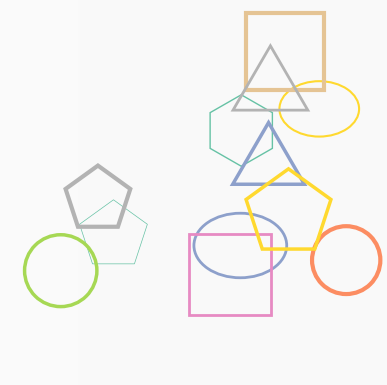[{"shape": "pentagon", "thickness": 0.5, "radius": 0.46, "center": [0.293, 0.389]}, {"shape": "hexagon", "thickness": 1, "radius": 0.46, "center": [0.623, 0.661]}, {"shape": "circle", "thickness": 3, "radius": 0.44, "center": [0.893, 0.324]}, {"shape": "oval", "thickness": 2, "radius": 0.6, "center": [0.62, 0.362]}, {"shape": "triangle", "thickness": 2.5, "radius": 0.53, "center": [0.693, 0.575]}, {"shape": "square", "thickness": 2, "radius": 0.53, "center": [0.594, 0.287]}, {"shape": "circle", "thickness": 2.5, "radius": 0.47, "center": [0.157, 0.297]}, {"shape": "pentagon", "thickness": 2.5, "radius": 0.58, "center": [0.745, 0.446]}, {"shape": "oval", "thickness": 1.5, "radius": 0.51, "center": [0.824, 0.717]}, {"shape": "square", "thickness": 3, "radius": 0.5, "center": [0.735, 0.867]}, {"shape": "triangle", "thickness": 2, "radius": 0.56, "center": [0.698, 0.77]}, {"shape": "pentagon", "thickness": 3, "radius": 0.44, "center": [0.253, 0.482]}]